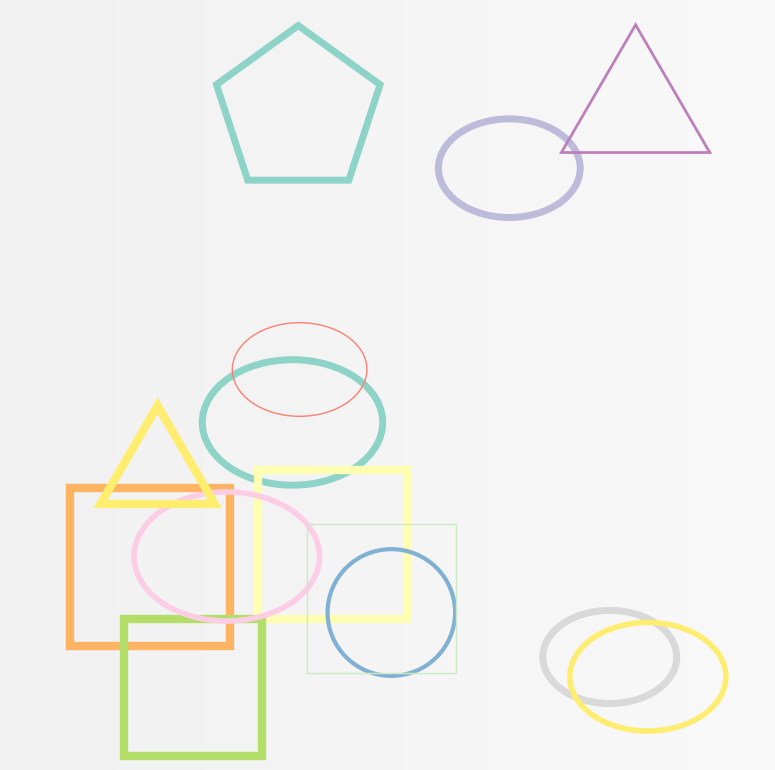[{"shape": "oval", "thickness": 2.5, "radius": 0.58, "center": [0.377, 0.451]}, {"shape": "pentagon", "thickness": 2.5, "radius": 0.55, "center": [0.385, 0.856]}, {"shape": "square", "thickness": 3, "radius": 0.48, "center": [0.429, 0.293]}, {"shape": "oval", "thickness": 2.5, "radius": 0.46, "center": [0.657, 0.782]}, {"shape": "oval", "thickness": 0.5, "radius": 0.43, "center": [0.387, 0.52]}, {"shape": "circle", "thickness": 1.5, "radius": 0.41, "center": [0.505, 0.205]}, {"shape": "square", "thickness": 3, "radius": 0.51, "center": [0.193, 0.264]}, {"shape": "square", "thickness": 3, "radius": 0.44, "center": [0.249, 0.107]}, {"shape": "oval", "thickness": 2, "radius": 0.6, "center": [0.293, 0.277]}, {"shape": "oval", "thickness": 2.5, "radius": 0.43, "center": [0.787, 0.147]}, {"shape": "triangle", "thickness": 1, "radius": 0.55, "center": [0.82, 0.857]}, {"shape": "square", "thickness": 0.5, "radius": 0.48, "center": [0.492, 0.223]}, {"shape": "triangle", "thickness": 3, "radius": 0.43, "center": [0.203, 0.388]}, {"shape": "oval", "thickness": 2, "radius": 0.5, "center": [0.836, 0.121]}]